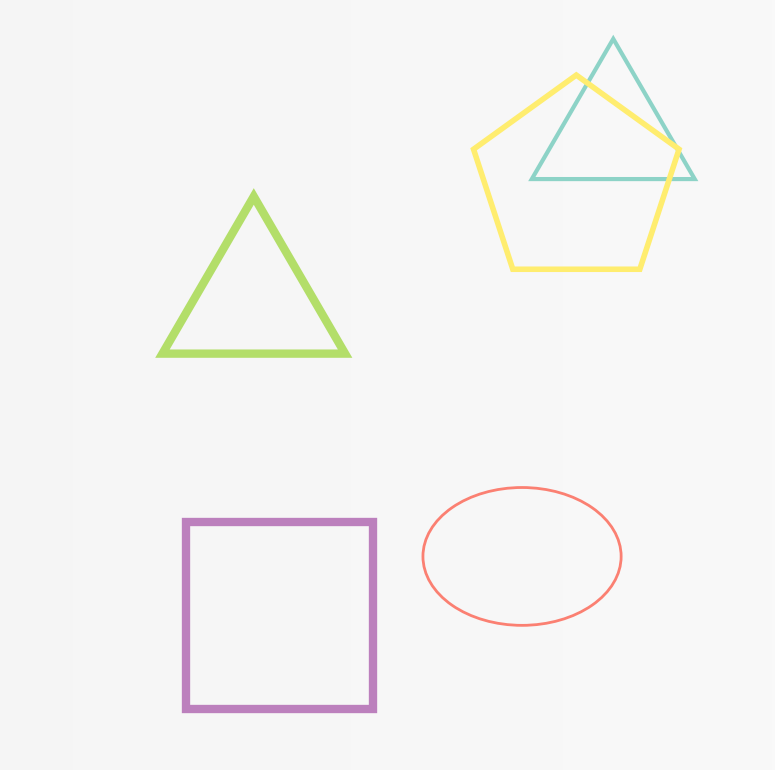[{"shape": "triangle", "thickness": 1.5, "radius": 0.61, "center": [0.791, 0.828]}, {"shape": "oval", "thickness": 1, "radius": 0.64, "center": [0.674, 0.277]}, {"shape": "triangle", "thickness": 3, "radius": 0.68, "center": [0.327, 0.609]}, {"shape": "square", "thickness": 3, "radius": 0.61, "center": [0.361, 0.201]}, {"shape": "pentagon", "thickness": 2, "radius": 0.7, "center": [0.744, 0.763]}]